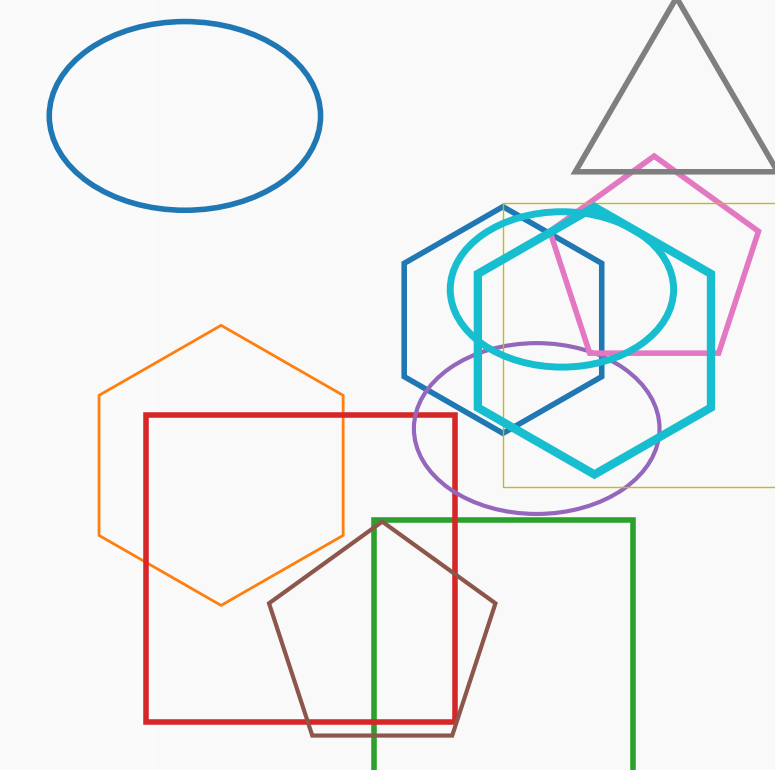[{"shape": "oval", "thickness": 2, "radius": 0.88, "center": [0.239, 0.849]}, {"shape": "hexagon", "thickness": 2, "radius": 0.74, "center": [0.649, 0.584]}, {"shape": "hexagon", "thickness": 1, "radius": 0.91, "center": [0.285, 0.396]}, {"shape": "square", "thickness": 2, "radius": 0.84, "center": [0.65, 0.157]}, {"shape": "square", "thickness": 2, "radius": 1.0, "center": [0.388, 0.261]}, {"shape": "oval", "thickness": 1.5, "radius": 0.79, "center": [0.693, 0.443]}, {"shape": "pentagon", "thickness": 1.5, "radius": 0.77, "center": [0.493, 0.169]}, {"shape": "pentagon", "thickness": 2, "radius": 0.71, "center": [0.844, 0.656]}, {"shape": "triangle", "thickness": 2, "radius": 0.75, "center": [0.873, 0.852]}, {"shape": "square", "thickness": 0.5, "radius": 0.92, "center": [0.833, 0.551]}, {"shape": "hexagon", "thickness": 3, "radius": 0.87, "center": [0.767, 0.557]}, {"shape": "oval", "thickness": 2.5, "radius": 0.72, "center": [0.725, 0.624]}]